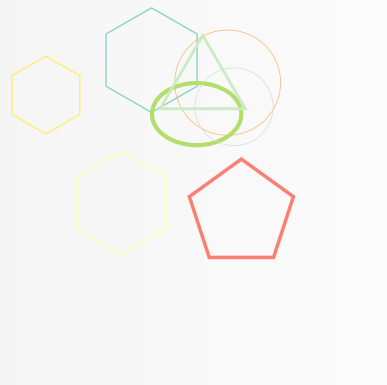[{"shape": "hexagon", "thickness": 1, "radius": 0.68, "center": [0.391, 0.844]}, {"shape": "hexagon", "thickness": 1, "radius": 0.67, "center": [0.314, 0.473]}, {"shape": "pentagon", "thickness": 2.5, "radius": 0.71, "center": [0.623, 0.446]}, {"shape": "circle", "thickness": 0.5, "radius": 0.68, "center": [0.588, 0.785]}, {"shape": "oval", "thickness": 3, "radius": 0.58, "center": [0.508, 0.704]}, {"shape": "circle", "thickness": 0.5, "radius": 0.51, "center": [0.604, 0.723]}, {"shape": "triangle", "thickness": 2, "radius": 0.64, "center": [0.523, 0.781]}, {"shape": "hexagon", "thickness": 1, "radius": 0.5, "center": [0.118, 0.753]}]